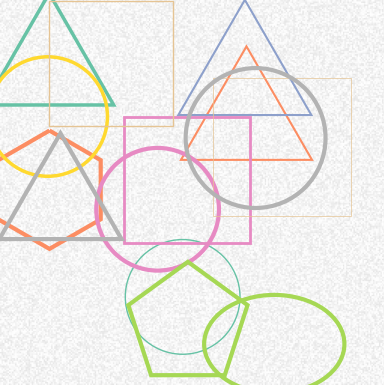[{"shape": "circle", "thickness": 1, "radius": 0.74, "center": [0.474, 0.229]}, {"shape": "triangle", "thickness": 2.5, "radius": 0.97, "center": [0.128, 0.824]}, {"shape": "hexagon", "thickness": 3, "radius": 0.77, "center": [0.129, 0.507]}, {"shape": "triangle", "thickness": 1.5, "radius": 0.98, "center": [0.64, 0.683]}, {"shape": "triangle", "thickness": 1.5, "radius": 1.0, "center": [0.636, 0.801]}, {"shape": "circle", "thickness": 3, "radius": 0.8, "center": [0.409, 0.456]}, {"shape": "square", "thickness": 2, "radius": 0.82, "center": [0.485, 0.532]}, {"shape": "oval", "thickness": 3, "radius": 0.91, "center": [0.712, 0.107]}, {"shape": "pentagon", "thickness": 3, "radius": 0.81, "center": [0.488, 0.157]}, {"shape": "circle", "thickness": 2.5, "radius": 0.78, "center": [0.124, 0.697]}, {"shape": "square", "thickness": 0.5, "radius": 0.89, "center": [0.732, 0.618]}, {"shape": "square", "thickness": 1, "radius": 0.81, "center": [0.288, 0.835]}, {"shape": "triangle", "thickness": 3, "radius": 0.92, "center": [0.157, 0.471]}, {"shape": "circle", "thickness": 3, "radius": 0.91, "center": [0.664, 0.641]}]